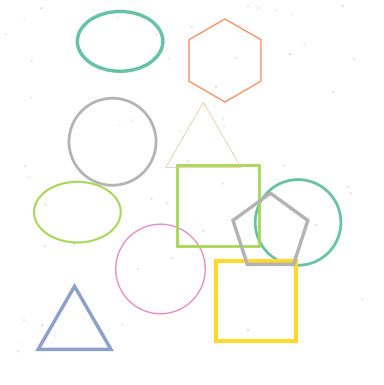[{"shape": "oval", "thickness": 2.5, "radius": 0.56, "center": [0.312, 0.893]}, {"shape": "circle", "thickness": 2, "radius": 0.56, "center": [0.774, 0.422]}, {"shape": "hexagon", "thickness": 1, "radius": 0.54, "center": [0.584, 0.843]}, {"shape": "triangle", "thickness": 2.5, "radius": 0.55, "center": [0.194, 0.147]}, {"shape": "circle", "thickness": 1, "radius": 0.58, "center": [0.417, 0.301]}, {"shape": "oval", "thickness": 1.5, "radius": 0.56, "center": [0.201, 0.449]}, {"shape": "square", "thickness": 2, "radius": 0.53, "center": [0.566, 0.466]}, {"shape": "square", "thickness": 3, "radius": 0.52, "center": [0.664, 0.218]}, {"shape": "triangle", "thickness": 0.5, "radius": 0.56, "center": [0.528, 0.622]}, {"shape": "circle", "thickness": 2, "radius": 0.57, "center": [0.292, 0.632]}, {"shape": "pentagon", "thickness": 2.5, "radius": 0.51, "center": [0.702, 0.396]}]